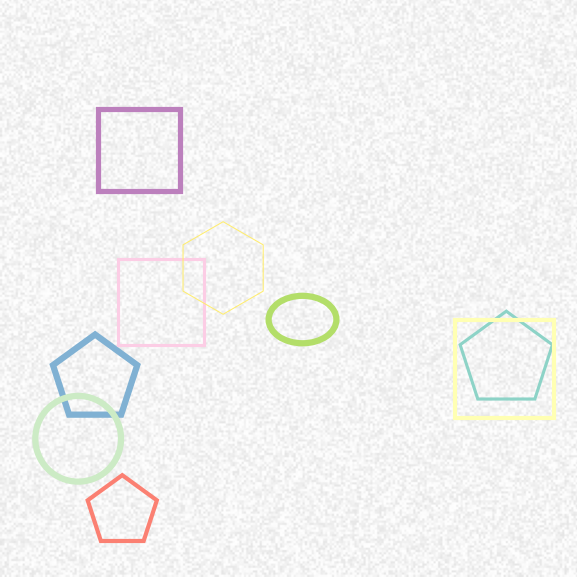[{"shape": "pentagon", "thickness": 1.5, "radius": 0.42, "center": [0.877, 0.376]}, {"shape": "square", "thickness": 2, "radius": 0.43, "center": [0.874, 0.36]}, {"shape": "pentagon", "thickness": 2, "radius": 0.32, "center": [0.212, 0.113]}, {"shape": "pentagon", "thickness": 3, "radius": 0.38, "center": [0.165, 0.343]}, {"shape": "oval", "thickness": 3, "radius": 0.29, "center": [0.524, 0.446]}, {"shape": "square", "thickness": 1.5, "radius": 0.37, "center": [0.279, 0.477]}, {"shape": "square", "thickness": 2.5, "radius": 0.36, "center": [0.24, 0.74]}, {"shape": "circle", "thickness": 3, "radius": 0.37, "center": [0.135, 0.239]}, {"shape": "hexagon", "thickness": 0.5, "radius": 0.4, "center": [0.386, 0.535]}]